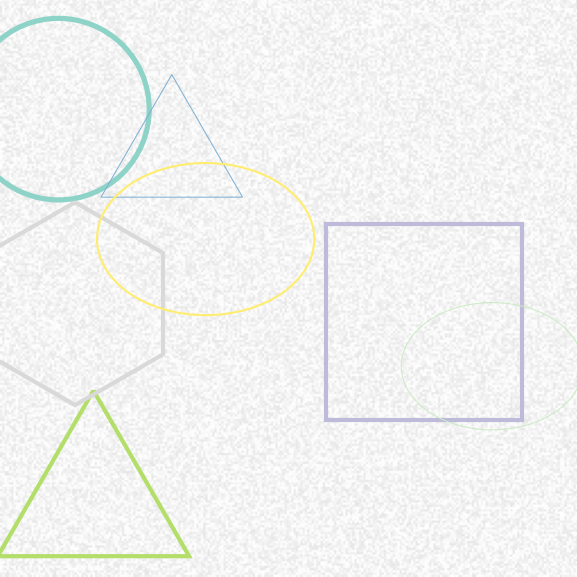[{"shape": "circle", "thickness": 2.5, "radius": 0.79, "center": [0.101, 0.81]}, {"shape": "square", "thickness": 2, "radius": 0.85, "center": [0.734, 0.442]}, {"shape": "triangle", "thickness": 0.5, "radius": 0.71, "center": [0.297, 0.728]}, {"shape": "triangle", "thickness": 2, "radius": 0.96, "center": [0.162, 0.132]}, {"shape": "hexagon", "thickness": 2, "radius": 0.88, "center": [0.13, 0.473]}, {"shape": "oval", "thickness": 0.5, "radius": 0.79, "center": [0.852, 0.365]}, {"shape": "oval", "thickness": 1, "radius": 0.94, "center": [0.356, 0.585]}]